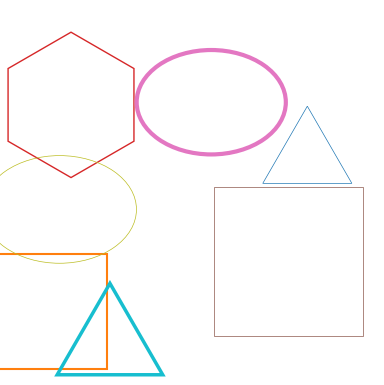[{"shape": "triangle", "thickness": 0.5, "radius": 0.67, "center": [0.798, 0.591]}, {"shape": "square", "thickness": 1.5, "radius": 0.75, "center": [0.128, 0.191]}, {"shape": "hexagon", "thickness": 1, "radius": 0.94, "center": [0.184, 0.728]}, {"shape": "square", "thickness": 0.5, "radius": 0.96, "center": [0.749, 0.321]}, {"shape": "oval", "thickness": 3, "radius": 0.97, "center": [0.549, 0.734]}, {"shape": "oval", "thickness": 0.5, "radius": 1.0, "center": [0.155, 0.456]}, {"shape": "triangle", "thickness": 2.5, "radius": 0.79, "center": [0.286, 0.106]}]